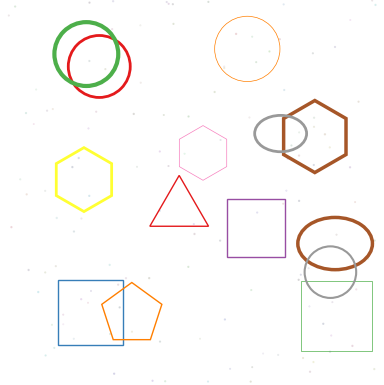[{"shape": "circle", "thickness": 2, "radius": 0.4, "center": [0.258, 0.827]}, {"shape": "triangle", "thickness": 1, "radius": 0.44, "center": [0.465, 0.456]}, {"shape": "square", "thickness": 1, "radius": 0.42, "center": [0.235, 0.189]}, {"shape": "circle", "thickness": 3, "radius": 0.41, "center": [0.224, 0.86]}, {"shape": "square", "thickness": 0.5, "radius": 0.46, "center": [0.874, 0.18]}, {"shape": "square", "thickness": 1, "radius": 0.38, "center": [0.664, 0.409]}, {"shape": "pentagon", "thickness": 1, "radius": 0.41, "center": [0.342, 0.184]}, {"shape": "circle", "thickness": 0.5, "radius": 0.42, "center": [0.642, 0.873]}, {"shape": "hexagon", "thickness": 2, "radius": 0.42, "center": [0.218, 0.534]}, {"shape": "oval", "thickness": 2.5, "radius": 0.48, "center": [0.87, 0.367]}, {"shape": "hexagon", "thickness": 2.5, "radius": 0.47, "center": [0.818, 0.645]}, {"shape": "hexagon", "thickness": 0.5, "radius": 0.36, "center": [0.527, 0.603]}, {"shape": "oval", "thickness": 2, "radius": 0.34, "center": [0.729, 0.653]}, {"shape": "circle", "thickness": 1.5, "radius": 0.33, "center": [0.858, 0.293]}]